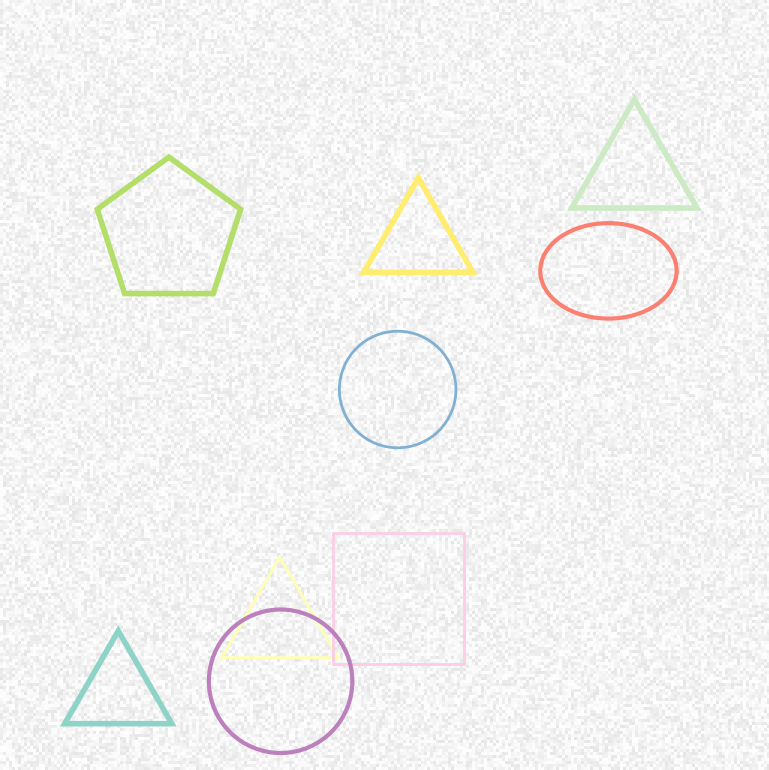[{"shape": "triangle", "thickness": 2, "radius": 0.4, "center": [0.154, 0.1]}, {"shape": "triangle", "thickness": 1, "radius": 0.44, "center": [0.363, 0.189]}, {"shape": "oval", "thickness": 1.5, "radius": 0.44, "center": [0.79, 0.648]}, {"shape": "circle", "thickness": 1, "radius": 0.38, "center": [0.516, 0.494]}, {"shape": "pentagon", "thickness": 2, "radius": 0.49, "center": [0.219, 0.698]}, {"shape": "square", "thickness": 1, "radius": 0.42, "center": [0.518, 0.223]}, {"shape": "circle", "thickness": 1.5, "radius": 0.47, "center": [0.364, 0.115]}, {"shape": "triangle", "thickness": 2, "radius": 0.47, "center": [0.824, 0.777]}, {"shape": "triangle", "thickness": 2, "radius": 0.41, "center": [0.543, 0.687]}]